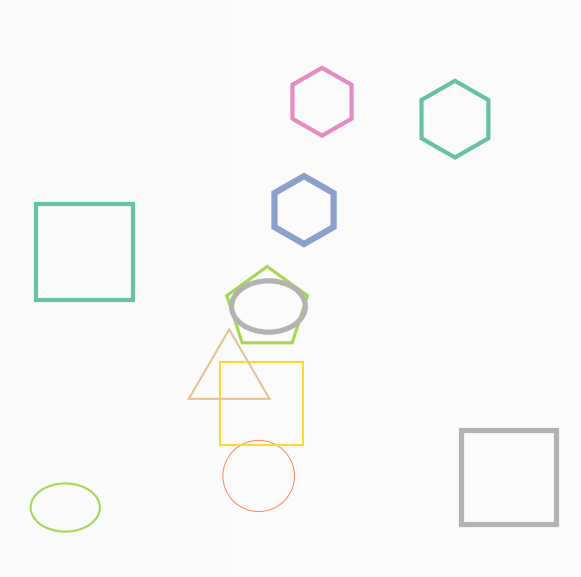[{"shape": "square", "thickness": 2, "radius": 0.42, "center": [0.146, 0.562]}, {"shape": "hexagon", "thickness": 2, "radius": 0.33, "center": [0.783, 0.793]}, {"shape": "circle", "thickness": 0.5, "radius": 0.31, "center": [0.445, 0.175]}, {"shape": "hexagon", "thickness": 3, "radius": 0.29, "center": [0.523, 0.635]}, {"shape": "hexagon", "thickness": 2, "radius": 0.29, "center": [0.554, 0.823]}, {"shape": "oval", "thickness": 1, "radius": 0.3, "center": [0.112, 0.12]}, {"shape": "pentagon", "thickness": 1.5, "radius": 0.37, "center": [0.46, 0.465]}, {"shape": "square", "thickness": 1, "radius": 0.36, "center": [0.45, 0.3]}, {"shape": "triangle", "thickness": 1, "radius": 0.4, "center": [0.394, 0.349]}, {"shape": "oval", "thickness": 2.5, "radius": 0.32, "center": [0.462, 0.468]}, {"shape": "square", "thickness": 2.5, "radius": 0.41, "center": [0.875, 0.174]}]